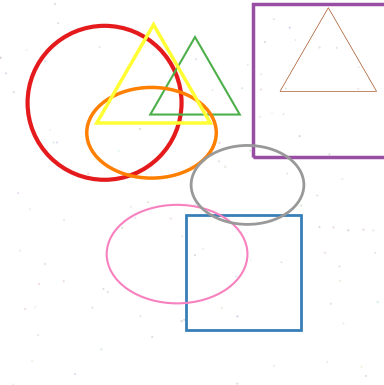[{"shape": "circle", "thickness": 3, "radius": 1.0, "center": [0.272, 0.733]}, {"shape": "square", "thickness": 2, "radius": 0.74, "center": [0.633, 0.292]}, {"shape": "triangle", "thickness": 1.5, "radius": 0.67, "center": [0.507, 0.77]}, {"shape": "square", "thickness": 2.5, "radius": 0.99, "center": [0.855, 0.791]}, {"shape": "oval", "thickness": 2.5, "radius": 0.84, "center": [0.394, 0.655]}, {"shape": "triangle", "thickness": 2.5, "radius": 0.85, "center": [0.399, 0.766]}, {"shape": "triangle", "thickness": 0.5, "radius": 0.72, "center": [0.853, 0.835]}, {"shape": "oval", "thickness": 1.5, "radius": 0.91, "center": [0.46, 0.34]}, {"shape": "oval", "thickness": 2, "radius": 0.73, "center": [0.643, 0.52]}]